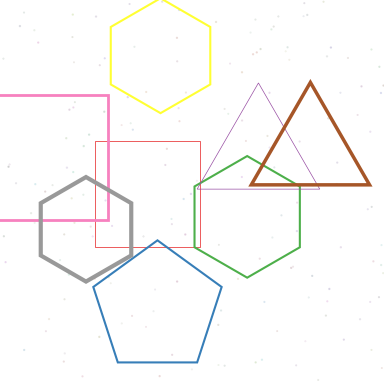[{"shape": "square", "thickness": 0.5, "radius": 0.69, "center": [0.383, 0.497]}, {"shape": "pentagon", "thickness": 1.5, "radius": 0.88, "center": [0.409, 0.2]}, {"shape": "hexagon", "thickness": 1.5, "radius": 0.79, "center": [0.642, 0.437]}, {"shape": "triangle", "thickness": 0.5, "radius": 0.92, "center": [0.671, 0.601]}, {"shape": "hexagon", "thickness": 1.5, "radius": 0.75, "center": [0.417, 0.855]}, {"shape": "triangle", "thickness": 2.5, "radius": 0.89, "center": [0.806, 0.609]}, {"shape": "square", "thickness": 2, "radius": 0.81, "center": [0.117, 0.59]}, {"shape": "hexagon", "thickness": 3, "radius": 0.68, "center": [0.223, 0.404]}]